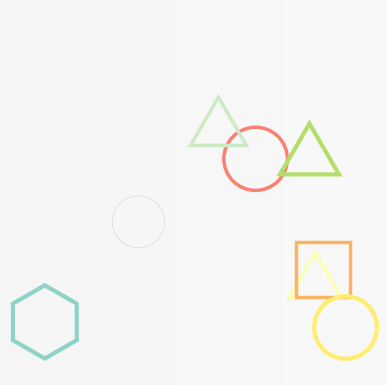[{"shape": "hexagon", "thickness": 3, "radius": 0.48, "center": [0.116, 0.164]}, {"shape": "triangle", "thickness": 2.5, "radius": 0.39, "center": [0.813, 0.265]}, {"shape": "circle", "thickness": 2.5, "radius": 0.41, "center": [0.66, 0.587]}, {"shape": "square", "thickness": 2.5, "radius": 0.35, "center": [0.834, 0.3]}, {"shape": "triangle", "thickness": 3, "radius": 0.44, "center": [0.799, 0.591]}, {"shape": "circle", "thickness": 0.5, "radius": 0.34, "center": [0.357, 0.424]}, {"shape": "triangle", "thickness": 2.5, "radius": 0.42, "center": [0.564, 0.664]}, {"shape": "circle", "thickness": 3, "radius": 0.41, "center": [0.892, 0.149]}]